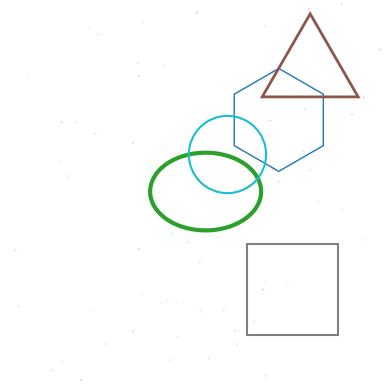[{"shape": "hexagon", "thickness": 1, "radius": 0.67, "center": [0.724, 0.689]}, {"shape": "oval", "thickness": 3, "radius": 0.72, "center": [0.534, 0.502]}, {"shape": "triangle", "thickness": 2, "radius": 0.72, "center": [0.806, 0.82]}, {"shape": "square", "thickness": 1.5, "radius": 0.59, "center": [0.761, 0.248]}, {"shape": "circle", "thickness": 1.5, "radius": 0.5, "center": [0.591, 0.599]}]